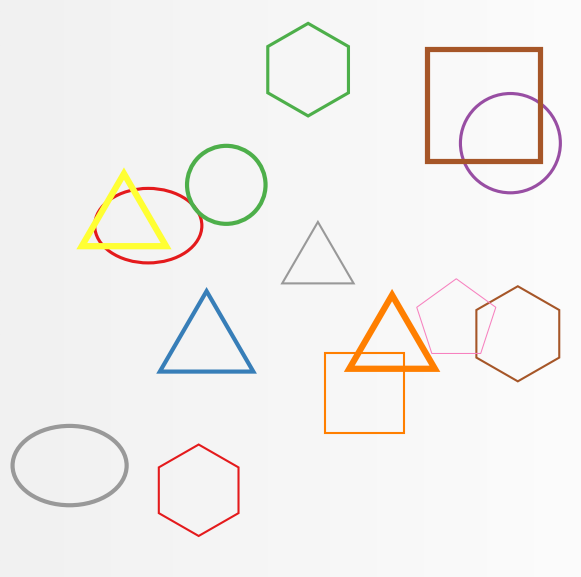[{"shape": "oval", "thickness": 1.5, "radius": 0.46, "center": [0.255, 0.608]}, {"shape": "hexagon", "thickness": 1, "radius": 0.4, "center": [0.342, 0.15]}, {"shape": "triangle", "thickness": 2, "radius": 0.46, "center": [0.355, 0.402]}, {"shape": "circle", "thickness": 2, "radius": 0.34, "center": [0.389, 0.679]}, {"shape": "hexagon", "thickness": 1.5, "radius": 0.4, "center": [0.53, 0.879]}, {"shape": "circle", "thickness": 1.5, "radius": 0.43, "center": [0.878, 0.751]}, {"shape": "triangle", "thickness": 3, "radius": 0.43, "center": [0.675, 0.403]}, {"shape": "square", "thickness": 1, "radius": 0.34, "center": [0.627, 0.318]}, {"shape": "triangle", "thickness": 3, "radius": 0.42, "center": [0.213, 0.615]}, {"shape": "square", "thickness": 2.5, "radius": 0.49, "center": [0.833, 0.817]}, {"shape": "hexagon", "thickness": 1, "radius": 0.41, "center": [0.891, 0.421]}, {"shape": "pentagon", "thickness": 0.5, "radius": 0.36, "center": [0.785, 0.445]}, {"shape": "triangle", "thickness": 1, "radius": 0.35, "center": [0.547, 0.544]}, {"shape": "oval", "thickness": 2, "radius": 0.49, "center": [0.12, 0.193]}]